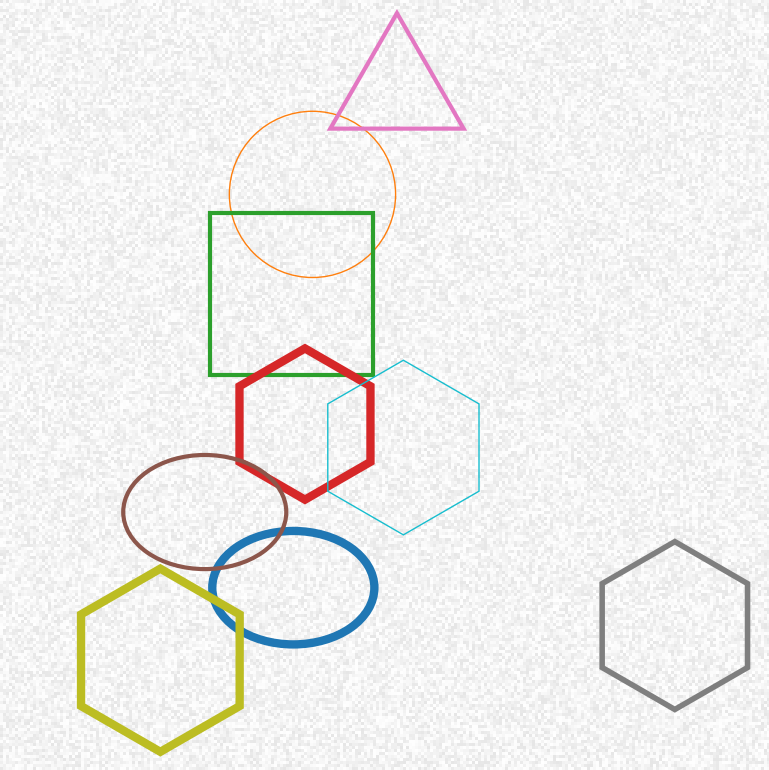[{"shape": "oval", "thickness": 3, "radius": 0.53, "center": [0.381, 0.237]}, {"shape": "circle", "thickness": 0.5, "radius": 0.54, "center": [0.406, 0.748]}, {"shape": "square", "thickness": 1.5, "radius": 0.53, "center": [0.379, 0.618]}, {"shape": "hexagon", "thickness": 3, "radius": 0.49, "center": [0.396, 0.449]}, {"shape": "oval", "thickness": 1.5, "radius": 0.53, "center": [0.266, 0.335]}, {"shape": "triangle", "thickness": 1.5, "radius": 0.5, "center": [0.516, 0.883]}, {"shape": "hexagon", "thickness": 2, "radius": 0.55, "center": [0.876, 0.188]}, {"shape": "hexagon", "thickness": 3, "radius": 0.59, "center": [0.208, 0.143]}, {"shape": "hexagon", "thickness": 0.5, "radius": 0.57, "center": [0.524, 0.419]}]